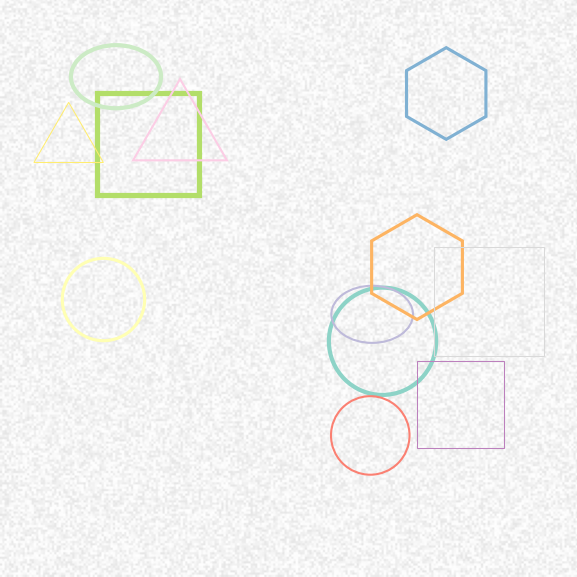[{"shape": "circle", "thickness": 2, "radius": 0.46, "center": [0.662, 0.408]}, {"shape": "circle", "thickness": 1.5, "radius": 0.36, "center": [0.179, 0.48]}, {"shape": "oval", "thickness": 1, "radius": 0.35, "center": [0.644, 0.455]}, {"shape": "circle", "thickness": 1, "radius": 0.34, "center": [0.641, 0.245]}, {"shape": "hexagon", "thickness": 1.5, "radius": 0.4, "center": [0.773, 0.837]}, {"shape": "hexagon", "thickness": 1.5, "radius": 0.45, "center": [0.722, 0.537]}, {"shape": "square", "thickness": 2.5, "radius": 0.44, "center": [0.256, 0.749]}, {"shape": "triangle", "thickness": 1, "radius": 0.47, "center": [0.312, 0.768]}, {"shape": "square", "thickness": 0.5, "radius": 0.47, "center": [0.846, 0.477]}, {"shape": "square", "thickness": 0.5, "radius": 0.38, "center": [0.797, 0.299]}, {"shape": "oval", "thickness": 2, "radius": 0.39, "center": [0.201, 0.866]}, {"shape": "triangle", "thickness": 0.5, "radius": 0.35, "center": [0.119, 0.752]}]